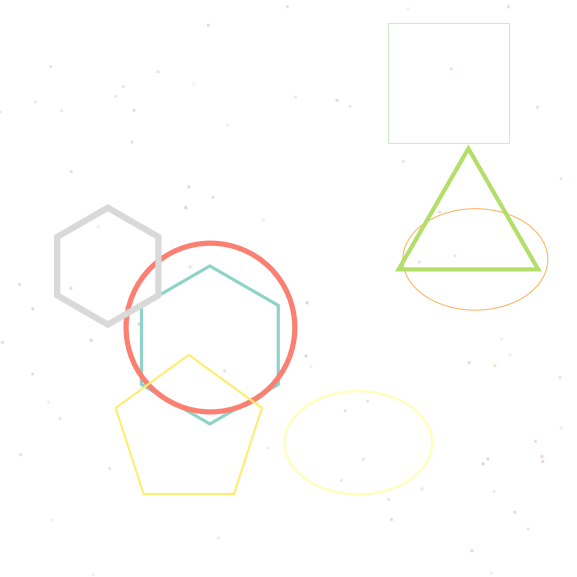[{"shape": "hexagon", "thickness": 1.5, "radius": 0.68, "center": [0.363, 0.402]}, {"shape": "oval", "thickness": 1, "radius": 0.64, "center": [0.62, 0.232]}, {"shape": "circle", "thickness": 2.5, "radius": 0.73, "center": [0.364, 0.432]}, {"shape": "oval", "thickness": 0.5, "radius": 0.63, "center": [0.823, 0.55]}, {"shape": "triangle", "thickness": 2, "radius": 0.7, "center": [0.811, 0.602]}, {"shape": "hexagon", "thickness": 3, "radius": 0.51, "center": [0.187, 0.538]}, {"shape": "square", "thickness": 0.5, "radius": 0.52, "center": [0.776, 0.855]}, {"shape": "pentagon", "thickness": 1, "radius": 0.67, "center": [0.327, 0.252]}]